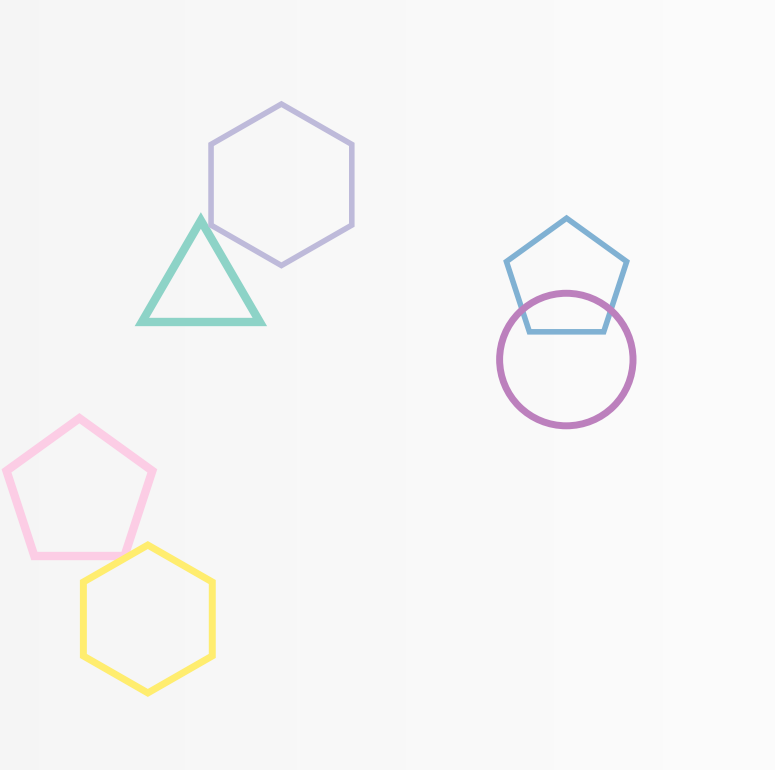[{"shape": "triangle", "thickness": 3, "radius": 0.44, "center": [0.259, 0.626]}, {"shape": "hexagon", "thickness": 2, "radius": 0.52, "center": [0.363, 0.76]}, {"shape": "pentagon", "thickness": 2, "radius": 0.41, "center": [0.731, 0.635]}, {"shape": "pentagon", "thickness": 3, "radius": 0.49, "center": [0.102, 0.358]}, {"shape": "circle", "thickness": 2.5, "radius": 0.43, "center": [0.731, 0.533]}, {"shape": "hexagon", "thickness": 2.5, "radius": 0.48, "center": [0.191, 0.196]}]